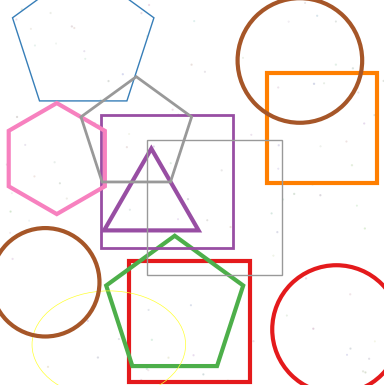[{"shape": "circle", "thickness": 3, "radius": 0.83, "center": [0.874, 0.144]}, {"shape": "square", "thickness": 3, "radius": 0.79, "center": [0.491, 0.164]}, {"shape": "pentagon", "thickness": 1, "radius": 0.97, "center": [0.216, 0.894]}, {"shape": "pentagon", "thickness": 3, "radius": 0.94, "center": [0.454, 0.201]}, {"shape": "square", "thickness": 2, "radius": 0.86, "center": [0.434, 0.528]}, {"shape": "triangle", "thickness": 3, "radius": 0.71, "center": [0.393, 0.472]}, {"shape": "square", "thickness": 3, "radius": 0.71, "center": [0.836, 0.667]}, {"shape": "oval", "thickness": 0.5, "radius": 1.0, "center": [0.283, 0.105]}, {"shape": "circle", "thickness": 3, "radius": 0.81, "center": [0.779, 0.843]}, {"shape": "circle", "thickness": 3, "radius": 0.7, "center": [0.118, 0.267]}, {"shape": "hexagon", "thickness": 3, "radius": 0.72, "center": [0.147, 0.588]}, {"shape": "square", "thickness": 1, "radius": 0.88, "center": [0.557, 0.461]}, {"shape": "pentagon", "thickness": 2, "radius": 0.76, "center": [0.354, 0.65]}]